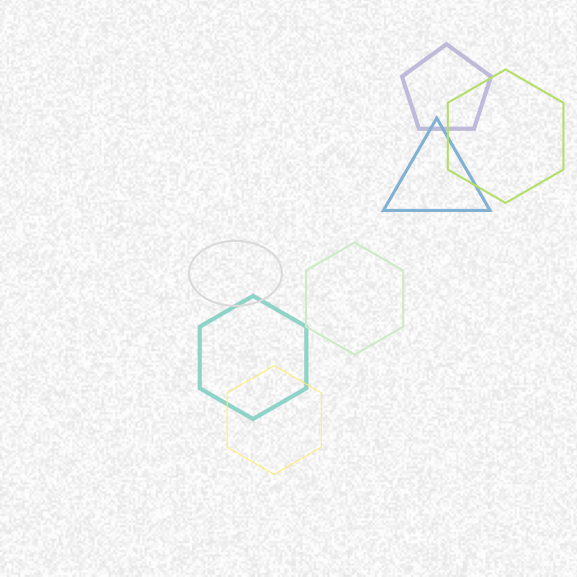[{"shape": "hexagon", "thickness": 2, "radius": 0.53, "center": [0.438, 0.38]}, {"shape": "pentagon", "thickness": 2, "radius": 0.41, "center": [0.773, 0.842]}, {"shape": "triangle", "thickness": 1.5, "radius": 0.53, "center": [0.756, 0.688]}, {"shape": "hexagon", "thickness": 1, "radius": 0.58, "center": [0.876, 0.763]}, {"shape": "oval", "thickness": 1, "radius": 0.4, "center": [0.408, 0.526]}, {"shape": "hexagon", "thickness": 1, "radius": 0.49, "center": [0.614, 0.482]}, {"shape": "hexagon", "thickness": 0.5, "radius": 0.47, "center": [0.475, 0.272]}]